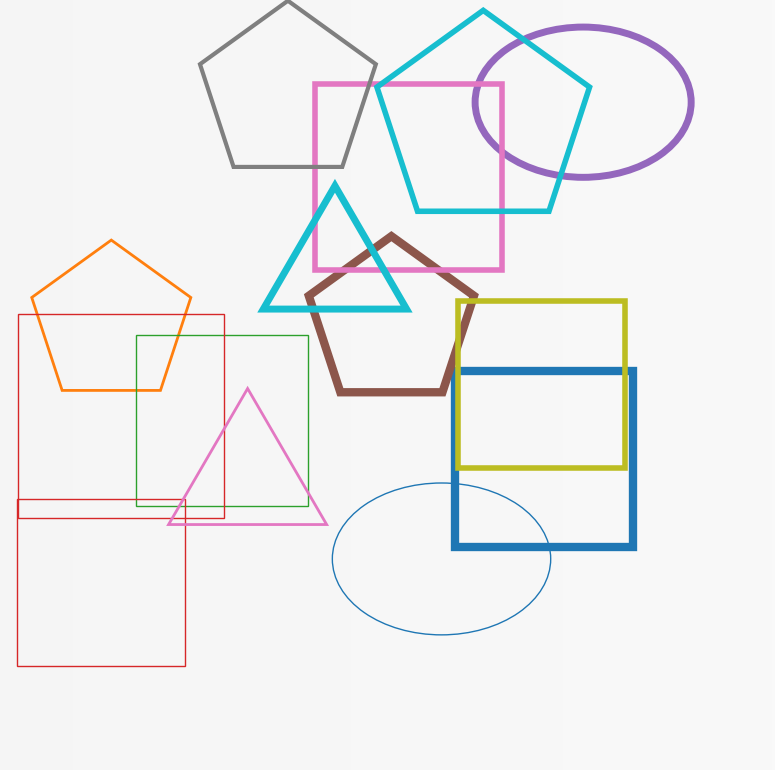[{"shape": "oval", "thickness": 0.5, "radius": 0.7, "center": [0.57, 0.274]}, {"shape": "square", "thickness": 3, "radius": 0.57, "center": [0.702, 0.404]}, {"shape": "pentagon", "thickness": 1, "radius": 0.54, "center": [0.144, 0.58]}, {"shape": "square", "thickness": 0.5, "radius": 0.56, "center": [0.287, 0.454]}, {"shape": "square", "thickness": 0.5, "radius": 0.54, "center": [0.131, 0.244]}, {"shape": "square", "thickness": 0.5, "radius": 0.66, "center": [0.156, 0.46]}, {"shape": "oval", "thickness": 2.5, "radius": 0.7, "center": [0.752, 0.867]}, {"shape": "pentagon", "thickness": 3, "radius": 0.56, "center": [0.505, 0.581]}, {"shape": "triangle", "thickness": 1, "radius": 0.59, "center": [0.319, 0.378]}, {"shape": "square", "thickness": 2, "radius": 0.6, "center": [0.527, 0.771]}, {"shape": "pentagon", "thickness": 1.5, "radius": 0.6, "center": [0.372, 0.88]}, {"shape": "square", "thickness": 2, "radius": 0.54, "center": [0.699, 0.501]}, {"shape": "triangle", "thickness": 2.5, "radius": 0.53, "center": [0.432, 0.652]}, {"shape": "pentagon", "thickness": 2, "radius": 0.72, "center": [0.624, 0.842]}]